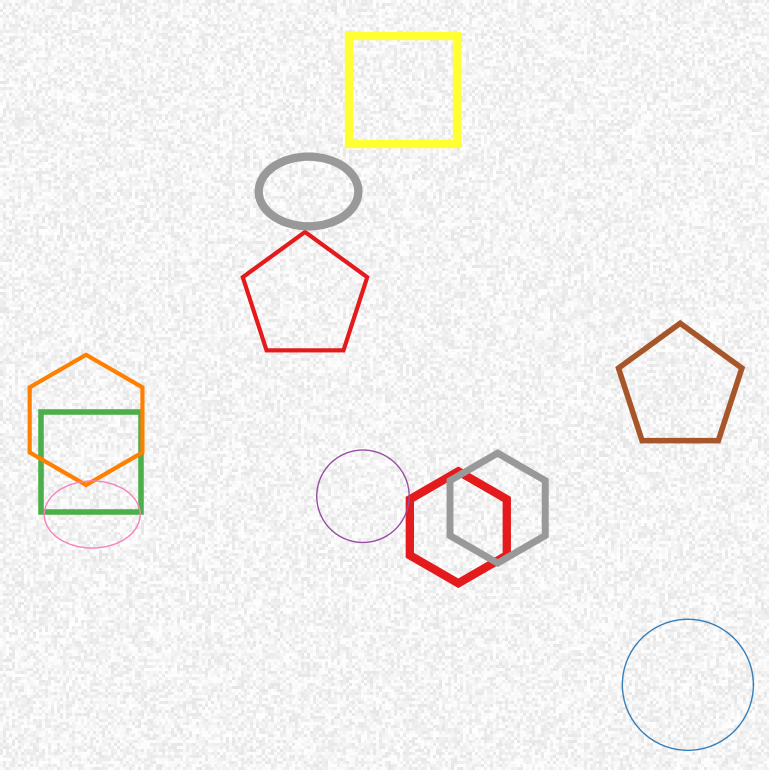[{"shape": "hexagon", "thickness": 3, "radius": 0.36, "center": [0.595, 0.315]}, {"shape": "pentagon", "thickness": 1.5, "radius": 0.42, "center": [0.396, 0.614]}, {"shape": "circle", "thickness": 0.5, "radius": 0.43, "center": [0.893, 0.111]}, {"shape": "square", "thickness": 2, "radius": 0.32, "center": [0.118, 0.4]}, {"shape": "circle", "thickness": 0.5, "radius": 0.3, "center": [0.471, 0.356]}, {"shape": "hexagon", "thickness": 1.5, "radius": 0.42, "center": [0.112, 0.455]}, {"shape": "square", "thickness": 3, "radius": 0.35, "center": [0.524, 0.883]}, {"shape": "pentagon", "thickness": 2, "radius": 0.42, "center": [0.883, 0.496]}, {"shape": "oval", "thickness": 0.5, "radius": 0.31, "center": [0.12, 0.332]}, {"shape": "oval", "thickness": 3, "radius": 0.32, "center": [0.401, 0.751]}, {"shape": "hexagon", "thickness": 2.5, "radius": 0.36, "center": [0.646, 0.34]}]